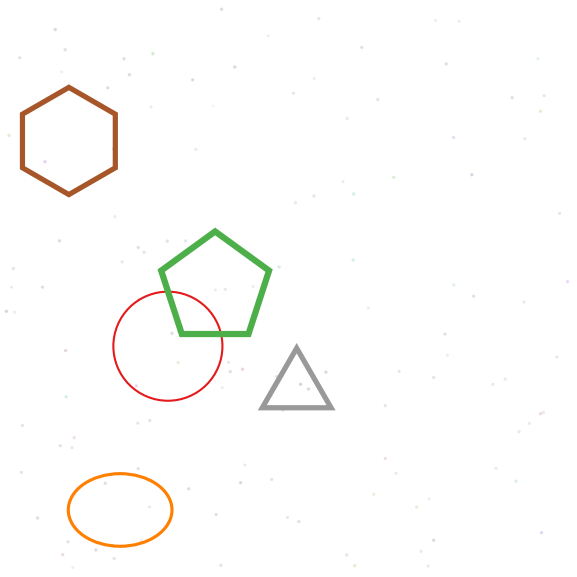[{"shape": "circle", "thickness": 1, "radius": 0.47, "center": [0.291, 0.4]}, {"shape": "pentagon", "thickness": 3, "radius": 0.49, "center": [0.373, 0.5]}, {"shape": "oval", "thickness": 1.5, "radius": 0.45, "center": [0.208, 0.116]}, {"shape": "hexagon", "thickness": 2.5, "radius": 0.46, "center": [0.119, 0.755]}, {"shape": "triangle", "thickness": 2.5, "radius": 0.34, "center": [0.514, 0.327]}]